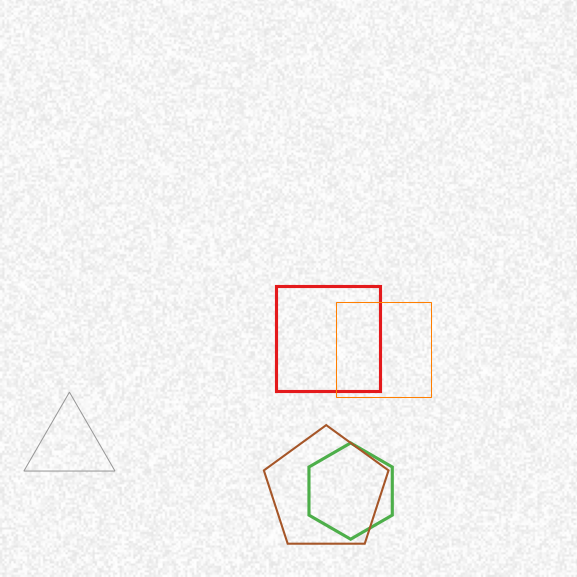[{"shape": "square", "thickness": 1.5, "radius": 0.45, "center": [0.568, 0.413]}, {"shape": "hexagon", "thickness": 1.5, "radius": 0.42, "center": [0.607, 0.149]}, {"shape": "square", "thickness": 0.5, "radius": 0.41, "center": [0.664, 0.394]}, {"shape": "pentagon", "thickness": 1, "radius": 0.57, "center": [0.565, 0.149]}, {"shape": "triangle", "thickness": 0.5, "radius": 0.46, "center": [0.12, 0.229]}]